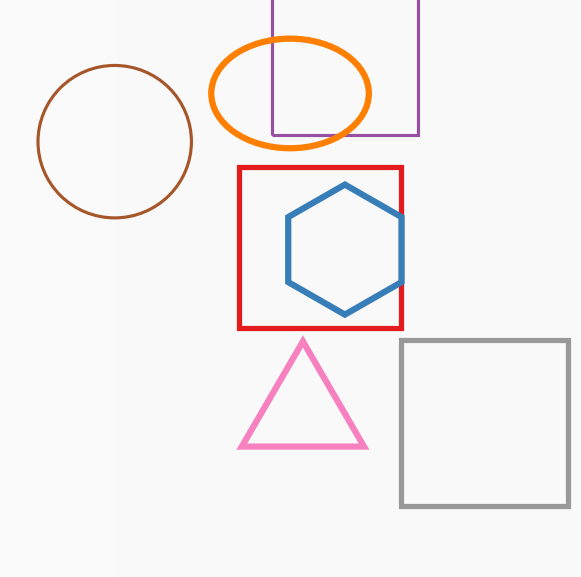[{"shape": "square", "thickness": 2.5, "radius": 0.69, "center": [0.55, 0.571]}, {"shape": "hexagon", "thickness": 3, "radius": 0.56, "center": [0.593, 0.567]}, {"shape": "square", "thickness": 1.5, "radius": 0.63, "center": [0.594, 0.89]}, {"shape": "oval", "thickness": 3, "radius": 0.68, "center": [0.499, 0.837]}, {"shape": "circle", "thickness": 1.5, "radius": 0.66, "center": [0.197, 0.754]}, {"shape": "triangle", "thickness": 3, "radius": 0.61, "center": [0.521, 0.287]}, {"shape": "square", "thickness": 2.5, "radius": 0.72, "center": [0.834, 0.266]}]